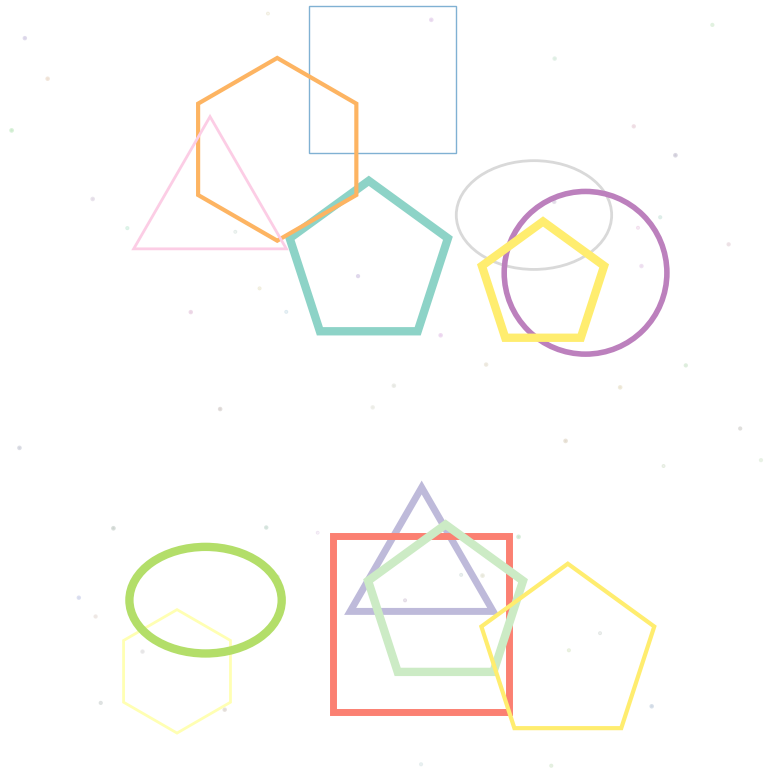[{"shape": "pentagon", "thickness": 3, "radius": 0.54, "center": [0.479, 0.657]}, {"shape": "hexagon", "thickness": 1, "radius": 0.4, "center": [0.23, 0.128]}, {"shape": "triangle", "thickness": 2.5, "radius": 0.54, "center": [0.548, 0.26]}, {"shape": "square", "thickness": 2.5, "radius": 0.57, "center": [0.547, 0.19]}, {"shape": "square", "thickness": 0.5, "radius": 0.48, "center": [0.497, 0.896]}, {"shape": "hexagon", "thickness": 1.5, "radius": 0.59, "center": [0.36, 0.806]}, {"shape": "oval", "thickness": 3, "radius": 0.49, "center": [0.267, 0.221]}, {"shape": "triangle", "thickness": 1, "radius": 0.57, "center": [0.273, 0.734]}, {"shape": "oval", "thickness": 1, "radius": 0.5, "center": [0.693, 0.721]}, {"shape": "circle", "thickness": 2, "radius": 0.53, "center": [0.76, 0.646]}, {"shape": "pentagon", "thickness": 3, "radius": 0.53, "center": [0.579, 0.213]}, {"shape": "pentagon", "thickness": 3, "radius": 0.42, "center": [0.705, 0.629]}, {"shape": "pentagon", "thickness": 1.5, "radius": 0.59, "center": [0.737, 0.15]}]